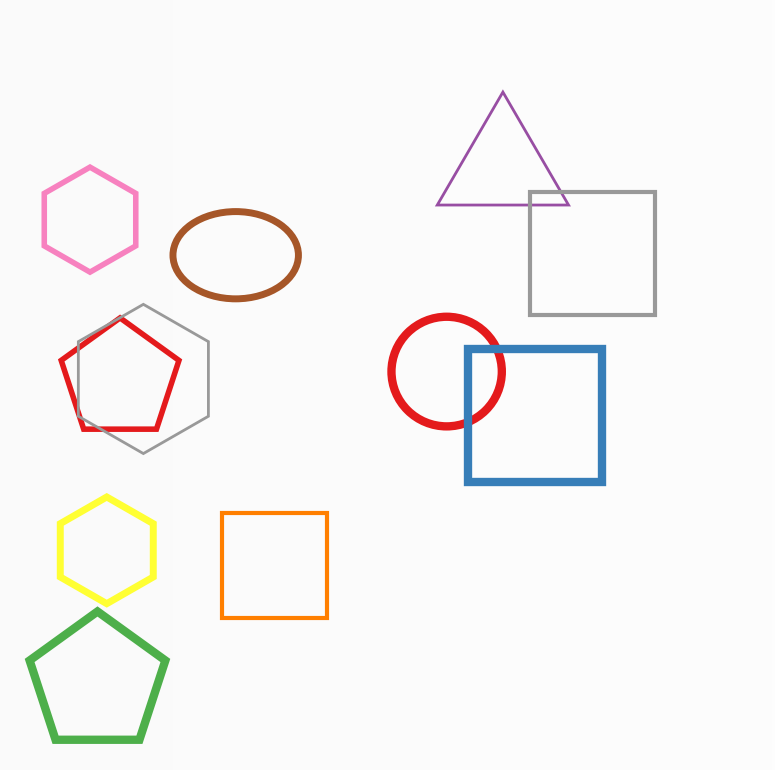[{"shape": "pentagon", "thickness": 2, "radius": 0.4, "center": [0.155, 0.507]}, {"shape": "circle", "thickness": 3, "radius": 0.36, "center": [0.576, 0.517]}, {"shape": "square", "thickness": 3, "radius": 0.43, "center": [0.69, 0.46]}, {"shape": "pentagon", "thickness": 3, "radius": 0.46, "center": [0.126, 0.114]}, {"shape": "triangle", "thickness": 1, "radius": 0.49, "center": [0.649, 0.783]}, {"shape": "square", "thickness": 1.5, "radius": 0.34, "center": [0.354, 0.266]}, {"shape": "hexagon", "thickness": 2.5, "radius": 0.35, "center": [0.138, 0.285]}, {"shape": "oval", "thickness": 2.5, "radius": 0.4, "center": [0.304, 0.669]}, {"shape": "hexagon", "thickness": 2, "radius": 0.34, "center": [0.116, 0.715]}, {"shape": "hexagon", "thickness": 1, "radius": 0.48, "center": [0.185, 0.508]}, {"shape": "square", "thickness": 1.5, "radius": 0.4, "center": [0.765, 0.671]}]